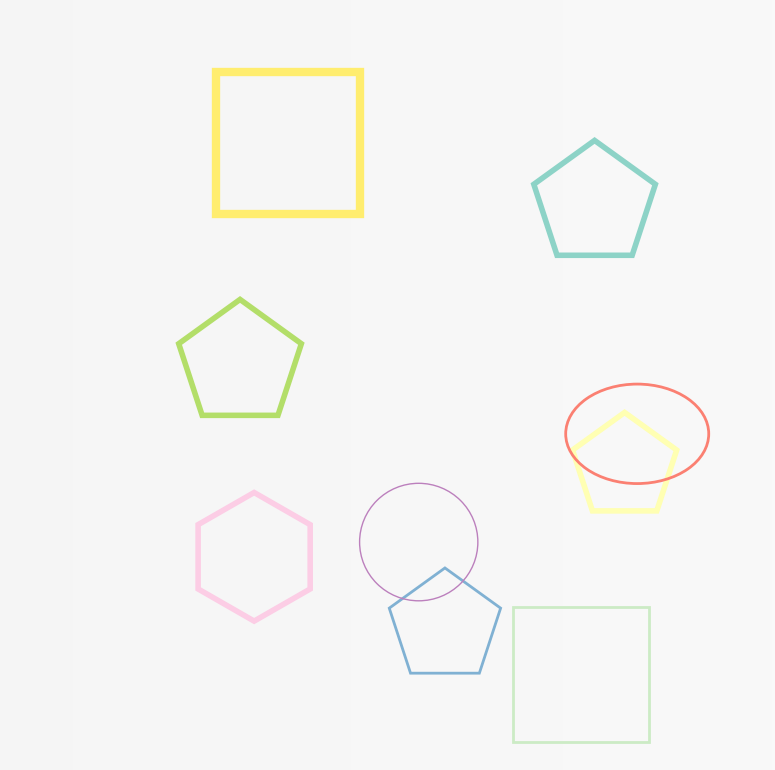[{"shape": "pentagon", "thickness": 2, "radius": 0.41, "center": [0.767, 0.735]}, {"shape": "pentagon", "thickness": 2, "radius": 0.35, "center": [0.806, 0.394]}, {"shape": "oval", "thickness": 1, "radius": 0.46, "center": [0.822, 0.437]}, {"shape": "pentagon", "thickness": 1, "radius": 0.38, "center": [0.574, 0.187]}, {"shape": "pentagon", "thickness": 2, "radius": 0.42, "center": [0.31, 0.528]}, {"shape": "hexagon", "thickness": 2, "radius": 0.42, "center": [0.328, 0.277]}, {"shape": "circle", "thickness": 0.5, "radius": 0.38, "center": [0.54, 0.296]}, {"shape": "square", "thickness": 1, "radius": 0.44, "center": [0.75, 0.124]}, {"shape": "square", "thickness": 3, "radius": 0.46, "center": [0.371, 0.814]}]